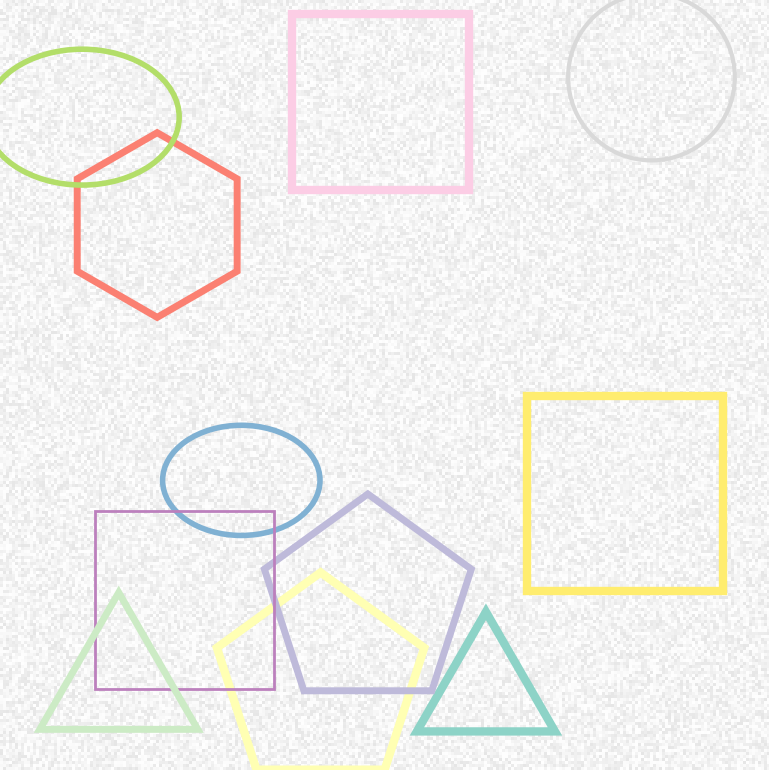[{"shape": "triangle", "thickness": 3, "radius": 0.52, "center": [0.631, 0.102]}, {"shape": "pentagon", "thickness": 3, "radius": 0.71, "center": [0.416, 0.115]}, {"shape": "pentagon", "thickness": 2.5, "radius": 0.71, "center": [0.478, 0.217]}, {"shape": "hexagon", "thickness": 2.5, "radius": 0.6, "center": [0.204, 0.708]}, {"shape": "oval", "thickness": 2, "radius": 0.51, "center": [0.313, 0.376]}, {"shape": "oval", "thickness": 2, "radius": 0.63, "center": [0.107, 0.848]}, {"shape": "square", "thickness": 3, "radius": 0.57, "center": [0.494, 0.868]}, {"shape": "circle", "thickness": 1.5, "radius": 0.54, "center": [0.846, 0.9]}, {"shape": "square", "thickness": 1, "radius": 0.58, "center": [0.24, 0.22]}, {"shape": "triangle", "thickness": 2.5, "radius": 0.59, "center": [0.154, 0.112]}, {"shape": "square", "thickness": 3, "radius": 0.63, "center": [0.812, 0.359]}]